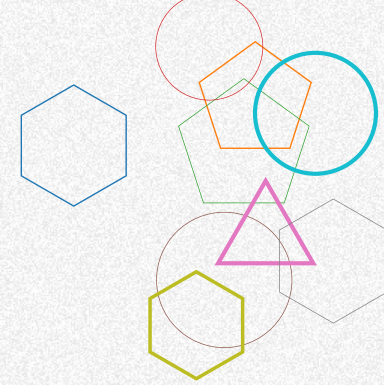[{"shape": "hexagon", "thickness": 1, "radius": 0.79, "center": [0.192, 0.622]}, {"shape": "pentagon", "thickness": 1, "radius": 0.76, "center": [0.663, 0.739]}, {"shape": "pentagon", "thickness": 0.5, "radius": 0.89, "center": [0.633, 0.617]}, {"shape": "circle", "thickness": 0.5, "radius": 0.7, "center": [0.544, 0.879]}, {"shape": "circle", "thickness": 0.5, "radius": 0.88, "center": [0.582, 0.273]}, {"shape": "triangle", "thickness": 3, "radius": 0.71, "center": [0.69, 0.388]}, {"shape": "hexagon", "thickness": 0.5, "radius": 0.81, "center": [0.866, 0.322]}, {"shape": "hexagon", "thickness": 2.5, "radius": 0.69, "center": [0.51, 0.155]}, {"shape": "circle", "thickness": 3, "radius": 0.79, "center": [0.819, 0.706]}]